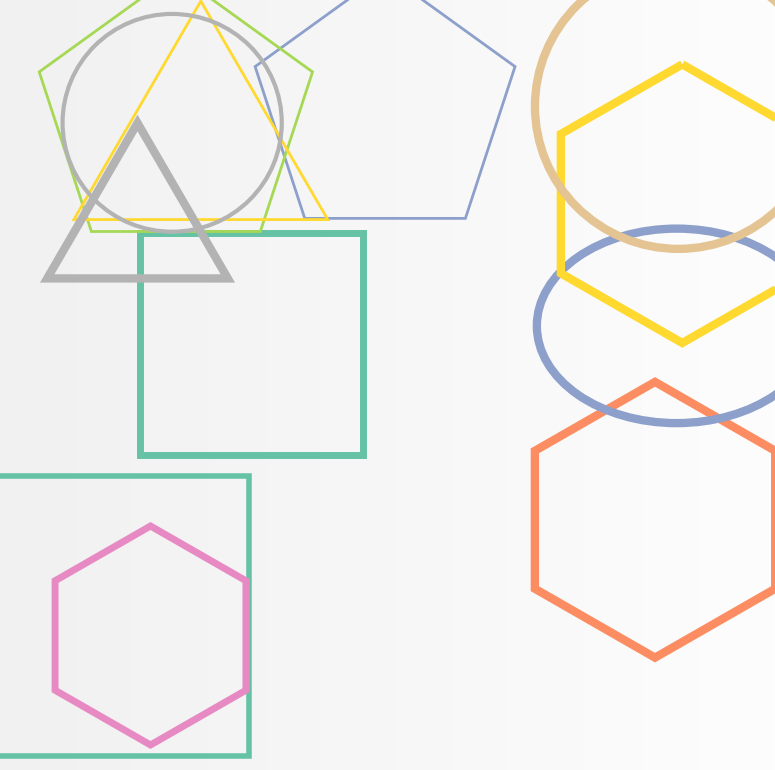[{"shape": "square", "thickness": 2, "radius": 0.91, "center": [0.14, 0.2]}, {"shape": "square", "thickness": 2.5, "radius": 0.72, "center": [0.325, 0.553]}, {"shape": "hexagon", "thickness": 3, "radius": 0.9, "center": [0.845, 0.325]}, {"shape": "oval", "thickness": 3, "radius": 0.9, "center": [0.873, 0.577]}, {"shape": "pentagon", "thickness": 1, "radius": 0.88, "center": [0.497, 0.859]}, {"shape": "hexagon", "thickness": 2.5, "radius": 0.71, "center": [0.194, 0.175]}, {"shape": "pentagon", "thickness": 1, "radius": 0.93, "center": [0.227, 0.849]}, {"shape": "hexagon", "thickness": 3, "radius": 0.9, "center": [0.88, 0.735]}, {"shape": "triangle", "thickness": 1, "radius": 0.95, "center": [0.259, 0.809]}, {"shape": "circle", "thickness": 3, "radius": 0.93, "center": [0.875, 0.862]}, {"shape": "triangle", "thickness": 3, "radius": 0.67, "center": [0.177, 0.706]}, {"shape": "circle", "thickness": 1.5, "radius": 0.71, "center": [0.222, 0.84]}]